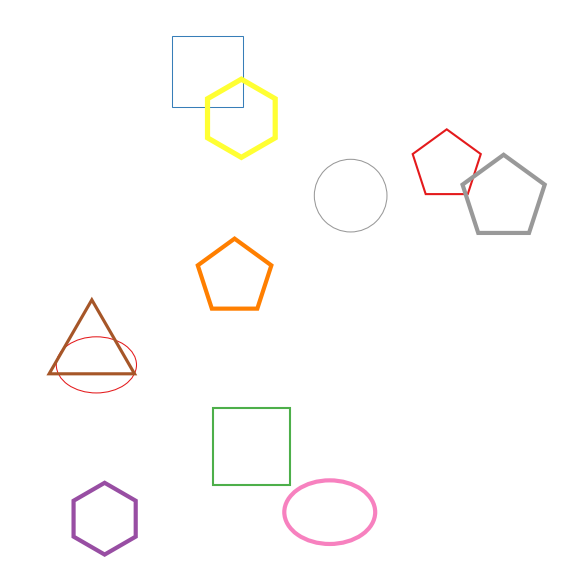[{"shape": "oval", "thickness": 0.5, "radius": 0.35, "center": [0.167, 0.367]}, {"shape": "pentagon", "thickness": 1, "radius": 0.31, "center": [0.774, 0.713]}, {"shape": "square", "thickness": 0.5, "radius": 0.31, "center": [0.359, 0.876]}, {"shape": "square", "thickness": 1, "radius": 0.33, "center": [0.435, 0.226]}, {"shape": "hexagon", "thickness": 2, "radius": 0.31, "center": [0.181, 0.101]}, {"shape": "pentagon", "thickness": 2, "radius": 0.33, "center": [0.406, 0.519]}, {"shape": "hexagon", "thickness": 2.5, "radius": 0.34, "center": [0.418, 0.794]}, {"shape": "triangle", "thickness": 1.5, "radius": 0.43, "center": [0.159, 0.395]}, {"shape": "oval", "thickness": 2, "radius": 0.39, "center": [0.571, 0.112]}, {"shape": "circle", "thickness": 0.5, "radius": 0.31, "center": [0.607, 0.66]}, {"shape": "pentagon", "thickness": 2, "radius": 0.37, "center": [0.872, 0.656]}]